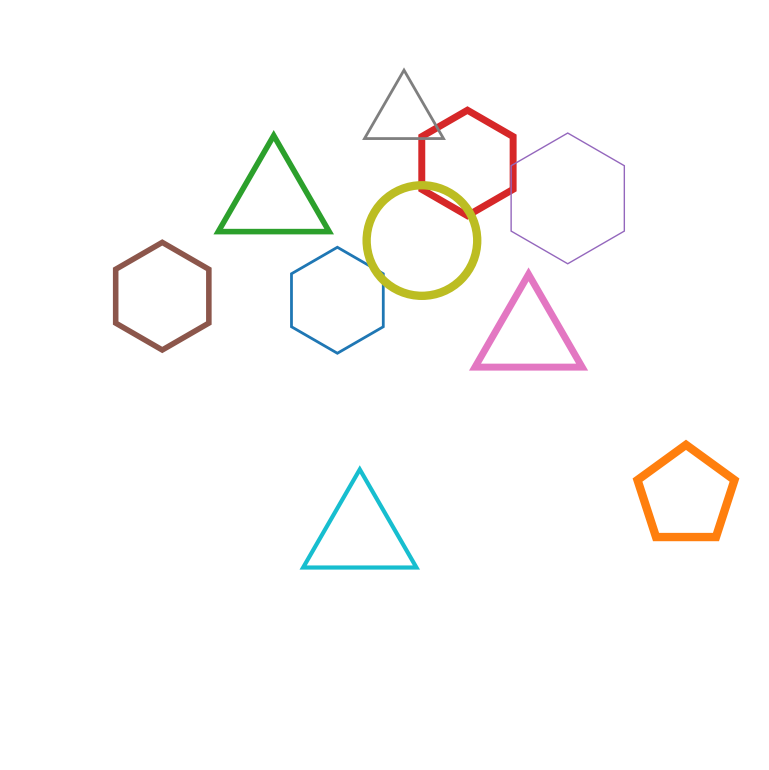[{"shape": "hexagon", "thickness": 1, "radius": 0.34, "center": [0.438, 0.61]}, {"shape": "pentagon", "thickness": 3, "radius": 0.33, "center": [0.891, 0.356]}, {"shape": "triangle", "thickness": 2, "radius": 0.42, "center": [0.355, 0.741]}, {"shape": "hexagon", "thickness": 2.5, "radius": 0.34, "center": [0.607, 0.788]}, {"shape": "hexagon", "thickness": 0.5, "radius": 0.42, "center": [0.737, 0.742]}, {"shape": "hexagon", "thickness": 2, "radius": 0.35, "center": [0.211, 0.615]}, {"shape": "triangle", "thickness": 2.5, "radius": 0.4, "center": [0.686, 0.563]}, {"shape": "triangle", "thickness": 1, "radius": 0.3, "center": [0.525, 0.85]}, {"shape": "circle", "thickness": 3, "radius": 0.36, "center": [0.548, 0.688]}, {"shape": "triangle", "thickness": 1.5, "radius": 0.42, "center": [0.467, 0.305]}]